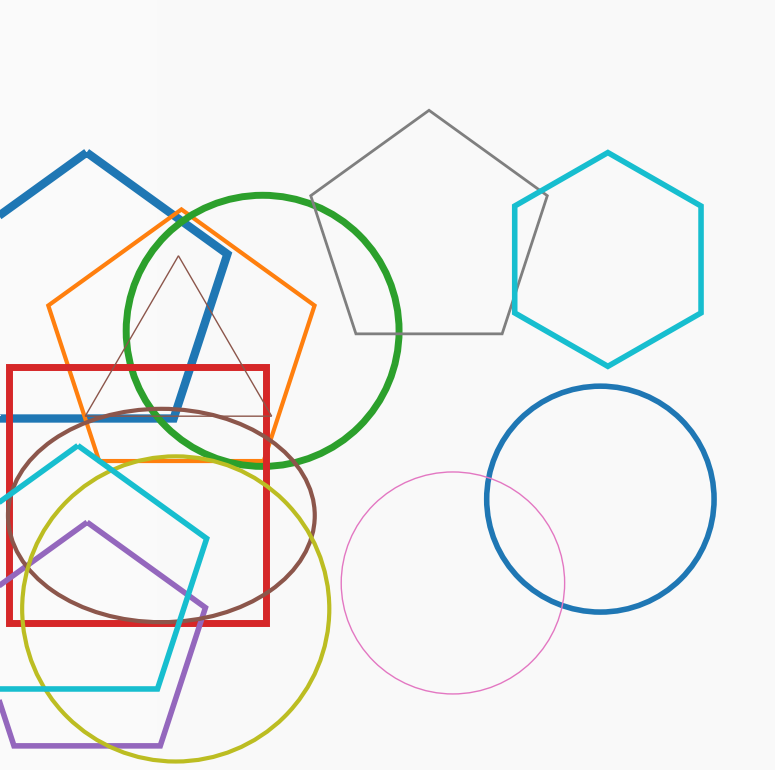[{"shape": "circle", "thickness": 2, "radius": 0.73, "center": [0.775, 0.352]}, {"shape": "pentagon", "thickness": 3, "radius": 0.95, "center": [0.112, 0.611]}, {"shape": "pentagon", "thickness": 1.5, "radius": 0.9, "center": [0.234, 0.547]}, {"shape": "circle", "thickness": 2.5, "radius": 0.88, "center": [0.339, 0.57]}, {"shape": "square", "thickness": 2.5, "radius": 0.83, "center": [0.178, 0.358]}, {"shape": "pentagon", "thickness": 2, "radius": 0.8, "center": [0.112, 0.161]}, {"shape": "oval", "thickness": 1.5, "radius": 0.99, "center": [0.208, 0.331]}, {"shape": "triangle", "thickness": 0.5, "radius": 0.69, "center": [0.23, 0.529]}, {"shape": "circle", "thickness": 0.5, "radius": 0.72, "center": [0.584, 0.243]}, {"shape": "pentagon", "thickness": 1, "radius": 0.8, "center": [0.554, 0.696]}, {"shape": "circle", "thickness": 1.5, "radius": 0.99, "center": [0.227, 0.209]}, {"shape": "hexagon", "thickness": 2, "radius": 0.69, "center": [0.784, 0.663]}, {"shape": "pentagon", "thickness": 2, "radius": 0.87, "center": [0.1, 0.247]}]